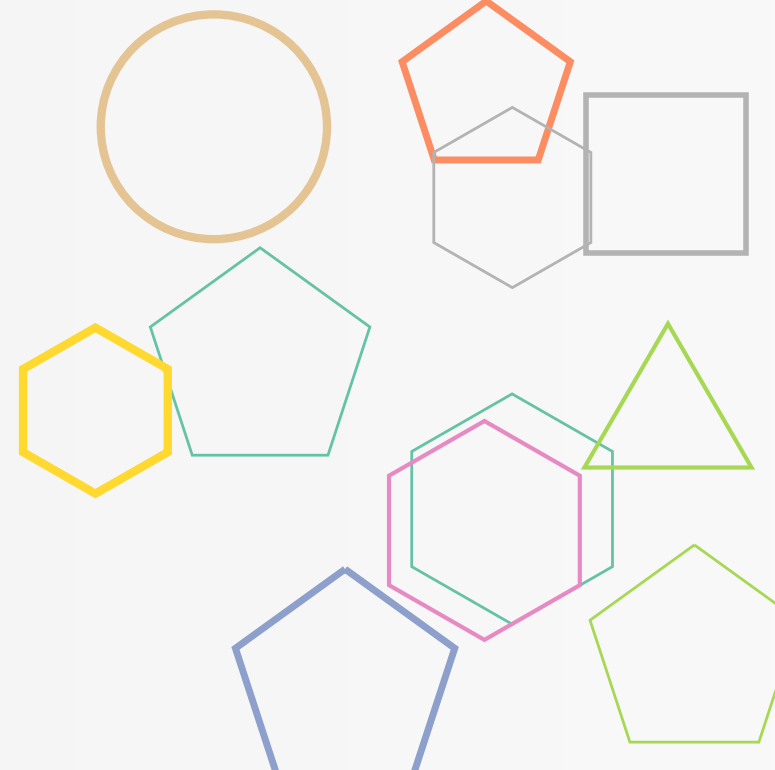[{"shape": "hexagon", "thickness": 1, "radius": 0.75, "center": [0.661, 0.339]}, {"shape": "pentagon", "thickness": 1, "radius": 0.74, "center": [0.336, 0.529]}, {"shape": "pentagon", "thickness": 2.5, "radius": 0.57, "center": [0.627, 0.885]}, {"shape": "pentagon", "thickness": 2.5, "radius": 0.74, "center": [0.445, 0.112]}, {"shape": "hexagon", "thickness": 1.5, "radius": 0.71, "center": [0.625, 0.311]}, {"shape": "triangle", "thickness": 1.5, "radius": 0.62, "center": [0.862, 0.455]}, {"shape": "pentagon", "thickness": 1, "radius": 0.71, "center": [0.896, 0.151]}, {"shape": "hexagon", "thickness": 3, "radius": 0.54, "center": [0.123, 0.467]}, {"shape": "circle", "thickness": 3, "radius": 0.73, "center": [0.276, 0.835]}, {"shape": "hexagon", "thickness": 1, "radius": 0.59, "center": [0.661, 0.743]}, {"shape": "square", "thickness": 2, "radius": 0.51, "center": [0.86, 0.774]}]